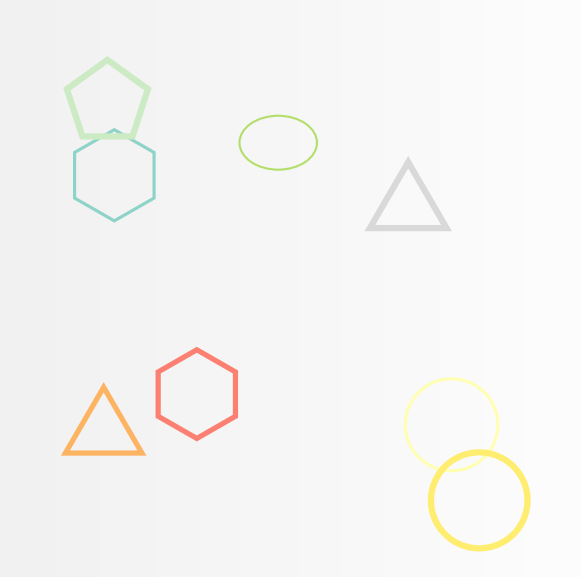[{"shape": "hexagon", "thickness": 1.5, "radius": 0.39, "center": [0.197, 0.696]}, {"shape": "circle", "thickness": 1.5, "radius": 0.4, "center": [0.777, 0.264]}, {"shape": "hexagon", "thickness": 2.5, "radius": 0.38, "center": [0.339, 0.317]}, {"shape": "triangle", "thickness": 2.5, "radius": 0.38, "center": [0.178, 0.253]}, {"shape": "oval", "thickness": 1, "radius": 0.33, "center": [0.479, 0.752]}, {"shape": "triangle", "thickness": 3, "radius": 0.38, "center": [0.702, 0.642]}, {"shape": "pentagon", "thickness": 3, "radius": 0.37, "center": [0.185, 0.822]}, {"shape": "circle", "thickness": 3, "radius": 0.42, "center": [0.825, 0.133]}]